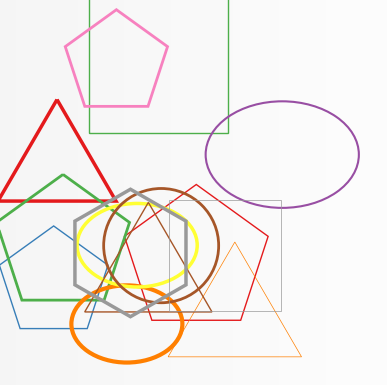[{"shape": "pentagon", "thickness": 1, "radius": 0.97, "center": [0.507, 0.326]}, {"shape": "triangle", "thickness": 2.5, "radius": 0.88, "center": [0.147, 0.566]}, {"shape": "pentagon", "thickness": 1, "radius": 0.74, "center": [0.138, 0.266]}, {"shape": "square", "thickness": 1, "radius": 0.9, "center": [0.409, 0.833]}, {"shape": "pentagon", "thickness": 2, "radius": 0.9, "center": [0.163, 0.366]}, {"shape": "oval", "thickness": 1.5, "radius": 0.99, "center": [0.728, 0.598]}, {"shape": "oval", "thickness": 3, "radius": 0.72, "center": [0.327, 0.159]}, {"shape": "triangle", "thickness": 0.5, "radius": 0.99, "center": [0.606, 0.173]}, {"shape": "oval", "thickness": 2.5, "radius": 0.78, "center": [0.354, 0.363]}, {"shape": "triangle", "thickness": 1, "radius": 0.95, "center": [0.383, 0.285]}, {"shape": "circle", "thickness": 2, "radius": 0.74, "center": [0.416, 0.362]}, {"shape": "pentagon", "thickness": 2, "radius": 0.69, "center": [0.3, 0.836]}, {"shape": "square", "thickness": 0.5, "radius": 0.72, "center": [0.582, 0.337]}, {"shape": "hexagon", "thickness": 2.5, "radius": 0.83, "center": [0.337, 0.343]}]